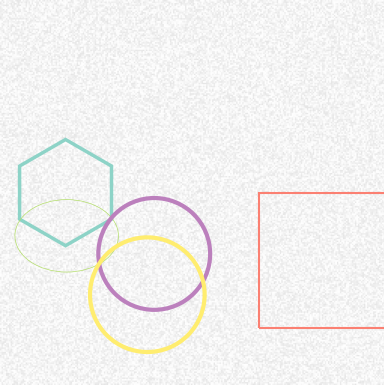[{"shape": "hexagon", "thickness": 2.5, "radius": 0.69, "center": [0.17, 0.5]}, {"shape": "square", "thickness": 1.5, "radius": 0.88, "center": [0.849, 0.324]}, {"shape": "oval", "thickness": 0.5, "radius": 0.67, "center": [0.173, 0.387]}, {"shape": "circle", "thickness": 3, "radius": 0.73, "center": [0.401, 0.34]}, {"shape": "circle", "thickness": 3, "radius": 0.74, "center": [0.383, 0.235]}]